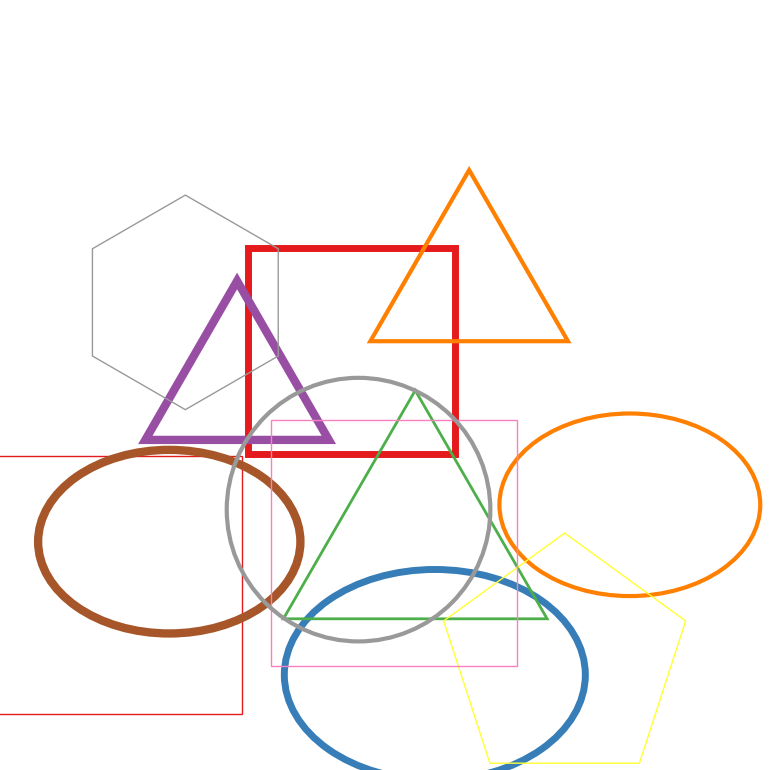[{"shape": "square", "thickness": 2.5, "radius": 0.67, "center": [0.457, 0.544]}, {"shape": "square", "thickness": 0.5, "radius": 0.84, "center": [0.146, 0.241]}, {"shape": "oval", "thickness": 2.5, "radius": 0.98, "center": [0.565, 0.124]}, {"shape": "triangle", "thickness": 1, "radius": 0.99, "center": [0.539, 0.295]}, {"shape": "triangle", "thickness": 3, "radius": 0.69, "center": [0.308, 0.497]}, {"shape": "triangle", "thickness": 1.5, "radius": 0.74, "center": [0.609, 0.631]}, {"shape": "oval", "thickness": 1.5, "radius": 0.85, "center": [0.818, 0.344]}, {"shape": "pentagon", "thickness": 0.5, "radius": 0.83, "center": [0.733, 0.143]}, {"shape": "oval", "thickness": 3, "radius": 0.85, "center": [0.22, 0.297]}, {"shape": "square", "thickness": 0.5, "radius": 0.8, "center": [0.511, 0.295]}, {"shape": "circle", "thickness": 1.5, "radius": 0.86, "center": [0.466, 0.338]}, {"shape": "hexagon", "thickness": 0.5, "radius": 0.7, "center": [0.241, 0.607]}]